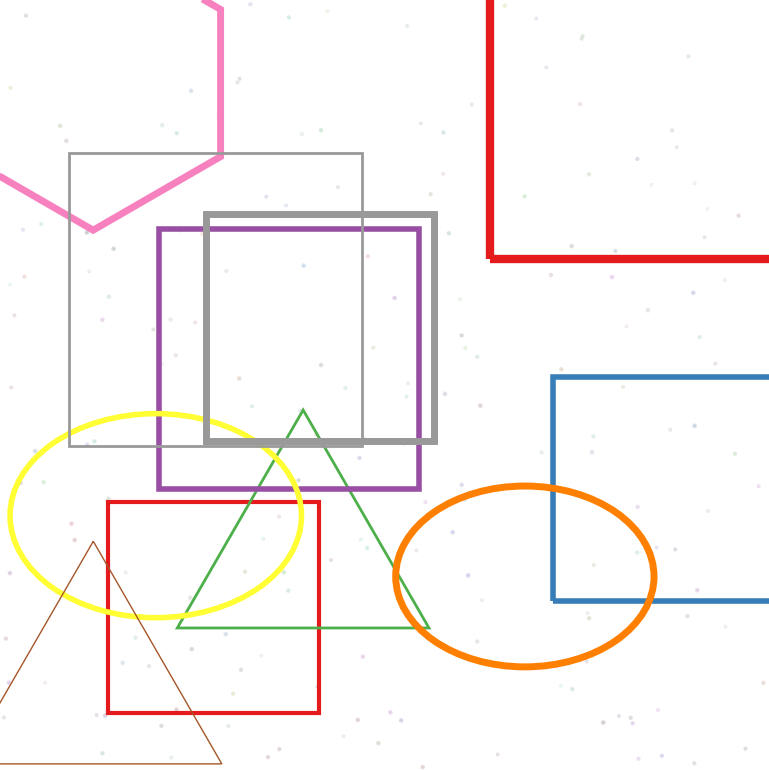[{"shape": "square", "thickness": 1.5, "radius": 0.69, "center": [0.278, 0.211]}, {"shape": "square", "thickness": 3, "radius": 0.97, "center": [0.83, 0.858]}, {"shape": "square", "thickness": 2, "radius": 0.73, "center": [0.864, 0.364]}, {"shape": "triangle", "thickness": 1, "radius": 0.94, "center": [0.394, 0.279]}, {"shape": "square", "thickness": 2, "radius": 0.84, "center": [0.376, 0.534]}, {"shape": "oval", "thickness": 2.5, "radius": 0.84, "center": [0.682, 0.251]}, {"shape": "oval", "thickness": 2, "radius": 0.95, "center": [0.202, 0.33]}, {"shape": "triangle", "thickness": 0.5, "radius": 0.96, "center": [0.121, 0.104]}, {"shape": "hexagon", "thickness": 2.5, "radius": 0.96, "center": [0.121, 0.892]}, {"shape": "square", "thickness": 1, "radius": 0.95, "center": [0.28, 0.611]}, {"shape": "square", "thickness": 2.5, "radius": 0.74, "center": [0.415, 0.574]}]